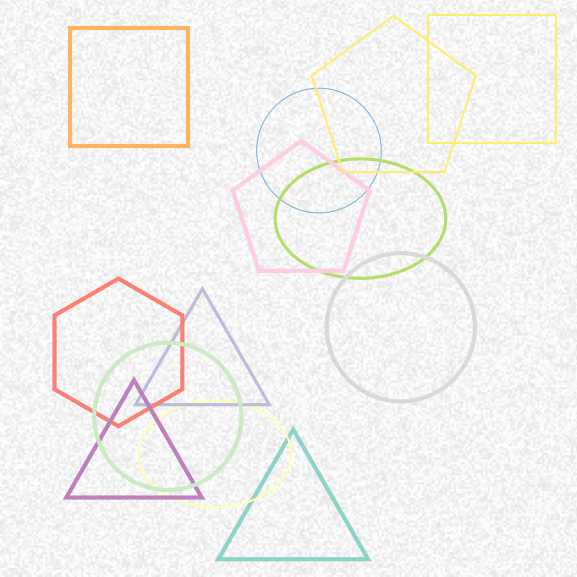[{"shape": "triangle", "thickness": 2, "radius": 0.75, "center": [0.508, 0.106]}, {"shape": "oval", "thickness": 1, "radius": 0.66, "center": [0.372, 0.213]}, {"shape": "triangle", "thickness": 1.5, "radius": 0.67, "center": [0.351, 0.365]}, {"shape": "hexagon", "thickness": 2, "radius": 0.64, "center": [0.205, 0.389]}, {"shape": "circle", "thickness": 0.5, "radius": 0.54, "center": [0.552, 0.738]}, {"shape": "square", "thickness": 2, "radius": 0.51, "center": [0.223, 0.848]}, {"shape": "oval", "thickness": 1.5, "radius": 0.74, "center": [0.624, 0.621]}, {"shape": "pentagon", "thickness": 2, "radius": 0.62, "center": [0.522, 0.631]}, {"shape": "circle", "thickness": 2, "radius": 0.64, "center": [0.694, 0.432]}, {"shape": "triangle", "thickness": 2, "radius": 0.68, "center": [0.232, 0.205]}, {"shape": "circle", "thickness": 2, "radius": 0.64, "center": [0.291, 0.278]}, {"shape": "square", "thickness": 1, "radius": 0.55, "center": [0.852, 0.862]}, {"shape": "pentagon", "thickness": 1, "radius": 0.75, "center": [0.682, 0.822]}]